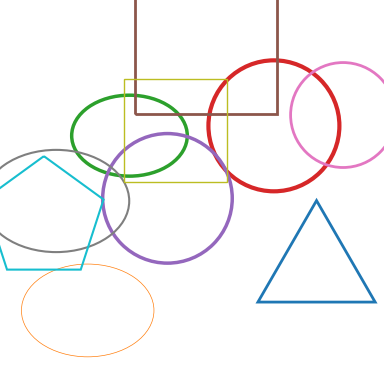[{"shape": "triangle", "thickness": 2, "radius": 0.88, "center": [0.822, 0.303]}, {"shape": "oval", "thickness": 0.5, "radius": 0.86, "center": [0.228, 0.194]}, {"shape": "oval", "thickness": 2.5, "radius": 0.75, "center": [0.336, 0.648]}, {"shape": "circle", "thickness": 3, "radius": 0.85, "center": [0.711, 0.673]}, {"shape": "circle", "thickness": 2.5, "radius": 0.84, "center": [0.435, 0.485]}, {"shape": "square", "thickness": 2, "radius": 0.92, "center": [0.535, 0.889]}, {"shape": "circle", "thickness": 2, "radius": 0.68, "center": [0.891, 0.701]}, {"shape": "oval", "thickness": 1.5, "radius": 0.95, "center": [0.146, 0.478]}, {"shape": "square", "thickness": 1, "radius": 0.67, "center": [0.456, 0.661]}, {"shape": "pentagon", "thickness": 1.5, "radius": 0.81, "center": [0.114, 0.431]}]